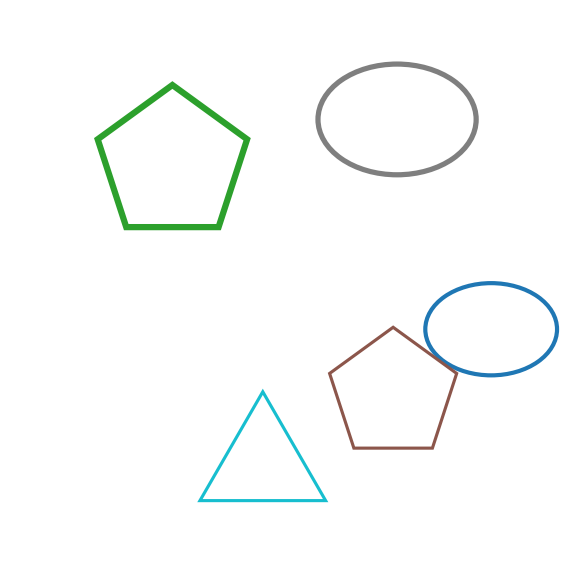[{"shape": "oval", "thickness": 2, "radius": 0.57, "center": [0.851, 0.429]}, {"shape": "pentagon", "thickness": 3, "radius": 0.68, "center": [0.299, 0.716]}, {"shape": "pentagon", "thickness": 1.5, "radius": 0.58, "center": [0.681, 0.317]}, {"shape": "oval", "thickness": 2.5, "radius": 0.68, "center": [0.688, 0.792]}, {"shape": "triangle", "thickness": 1.5, "radius": 0.63, "center": [0.455, 0.195]}]